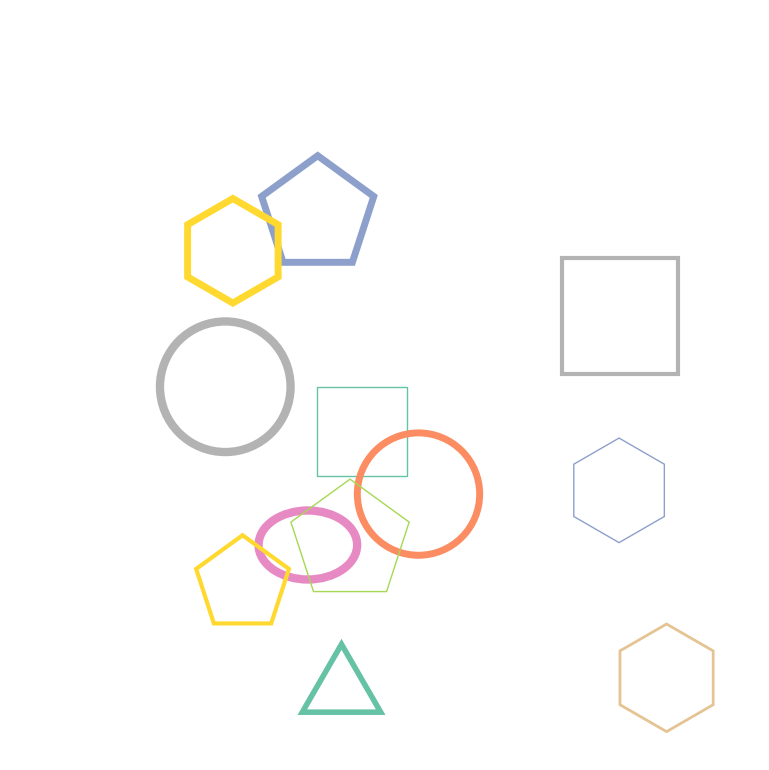[{"shape": "square", "thickness": 0.5, "radius": 0.29, "center": [0.47, 0.44]}, {"shape": "triangle", "thickness": 2, "radius": 0.29, "center": [0.444, 0.104]}, {"shape": "circle", "thickness": 2.5, "radius": 0.4, "center": [0.544, 0.358]}, {"shape": "pentagon", "thickness": 2.5, "radius": 0.38, "center": [0.413, 0.721]}, {"shape": "hexagon", "thickness": 0.5, "radius": 0.34, "center": [0.804, 0.363]}, {"shape": "oval", "thickness": 3, "radius": 0.32, "center": [0.4, 0.292]}, {"shape": "pentagon", "thickness": 0.5, "radius": 0.4, "center": [0.455, 0.297]}, {"shape": "hexagon", "thickness": 2.5, "radius": 0.34, "center": [0.302, 0.674]}, {"shape": "pentagon", "thickness": 1.5, "radius": 0.32, "center": [0.315, 0.242]}, {"shape": "hexagon", "thickness": 1, "radius": 0.35, "center": [0.866, 0.12]}, {"shape": "square", "thickness": 1.5, "radius": 0.38, "center": [0.805, 0.589]}, {"shape": "circle", "thickness": 3, "radius": 0.42, "center": [0.293, 0.498]}]